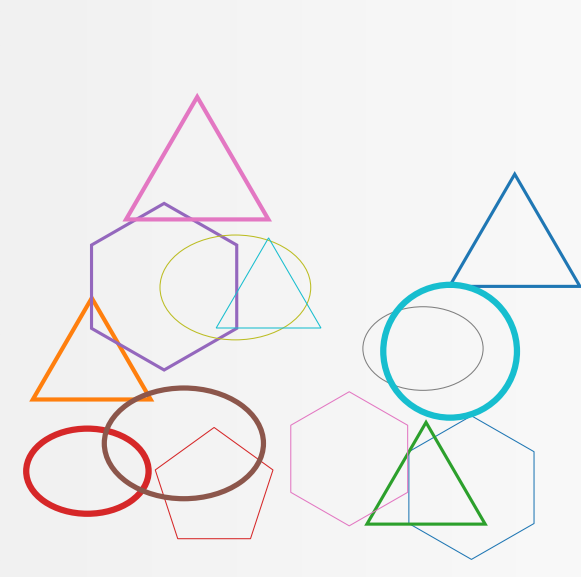[{"shape": "triangle", "thickness": 1.5, "radius": 0.65, "center": [0.886, 0.568]}, {"shape": "hexagon", "thickness": 0.5, "radius": 0.62, "center": [0.811, 0.155]}, {"shape": "triangle", "thickness": 2, "radius": 0.59, "center": [0.158, 0.366]}, {"shape": "triangle", "thickness": 1.5, "radius": 0.59, "center": [0.733, 0.15]}, {"shape": "pentagon", "thickness": 0.5, "radius": 0.53, "center": [0.368, 0.152]}, {"shape": "oval", "thickness": 3, "radius": 0.53, "center": [0.15, 0.183]}, {"shape": "hexagon", "thickness": 1.5, "radius": 0.72, "center": [0.282, 0.503]}, {"shape": "oval", "thickness": 2.5, "radius": 0.68, "center": [0.316, 0.231]}, {"shape": "hexagon", "thickness": 0.5, "radius": 0.58, "center": [0.601, 0.205]}, {"shape": "triangle", "thickness": 2, "radius": 0.71, "center": [0.339, 0.69]}, {"shape": "oval", "thickness": 0.5, "radius": 0.52, "center": [0.728, 0.396]}, {"shape": "oval", "thickness": 0.5, "radius": 0.65, "center": [0.405, 0.501]}, {"shape": "triangle", "thickness": 0.5, "radius": 0.52, "center": [0.462, 0.483]}, {"shape": "circle", "thickness": 3, "radius": 0.58, "center": [0.774, 0.391]}]